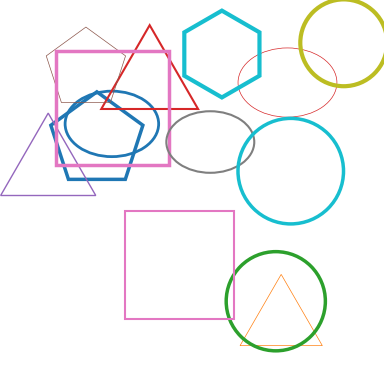[{"shape": "pentagon", "thickness": 2.5, "radius": 0.63, "center": [0.252, 0.636]}, {"shape": "oval", "thickness": 2, "radius": 0.61, "center": [0.291, 0.678]}, {"shape": "triangle", "thickness": 0.5, "radius": 0.62, "center": [0.73, 0.164]}, {"shape": "circle", "thickness": 2.5, "radius": 0.64, "center": [0.716, 0.218]}, {"shape": "oval", "thickness": 0.5, "radius": 0.64, "center": [0.747, 0.786]}, {"shape": "triangle", "thickness": 1.5, "radius": 0.73, "center": [0.389, 0.789]}, {"shape": "triangle", "thickness": 1, "radius": 0.71, "center": [0.125, 0.564]}, {"shape": "pentagon", "thickness": 0.5, "radius": 0.54, "center": [0.223, 0.821]}, {"shape": "square", "thickness": 2.5, "radius": 0.74, "center": [0.292, 0.719]}, {"shape": "square", "thickness": 1.5, "radius": 0.71, "center": [0.467, 0.311]}, {"shape": "oval", "thickness": 1.5, "radius": 0.57, "center": [0.546, 0.631]}, {"shape": "circle", "thickness": 3, "radius": 0.56, "center": [0.893, 0.889]}, {"shape": "circle", "thickness": 2.5, "radius": 0.69, "center": [0.755, 0.555]}, {"shape": "hexagon", "thickness": 3, "radius": 0.56, "center": [0.576, 0.86]}]